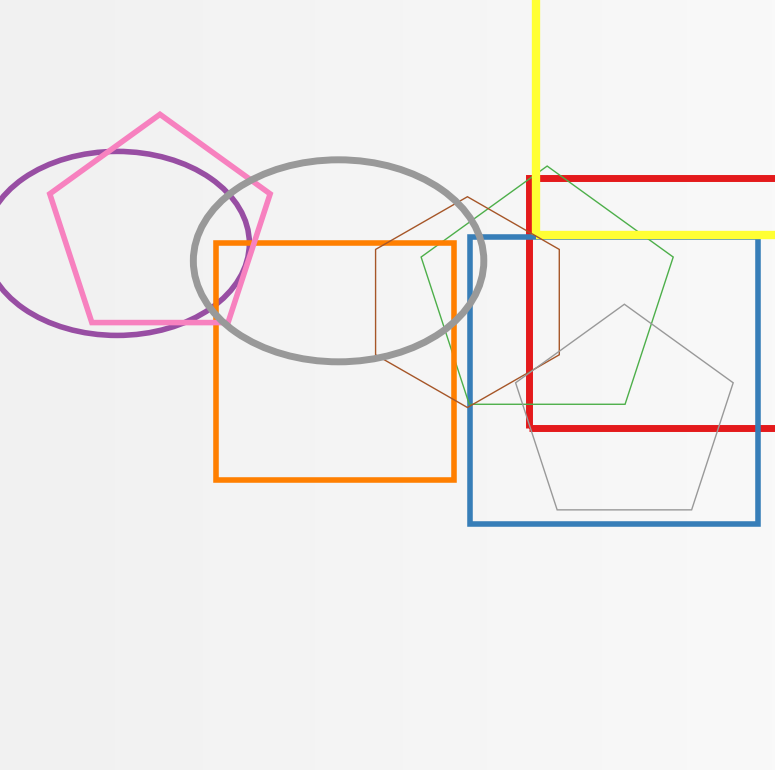[{"shape": "square", "thickness": 2.5, "radius": 0.81, "center": [0.844, 0.607]}, {"shape": "square", "thickness": 2, "radius": 0.93, "center": [0.792, 0.506]}, {"shape": "pentagon", "thickness": 0.5, "radius": 0.86, "center": [0.706, 0.613]}, {"shape": "oval", "thickness": 2, "radius": 0.85, "center": [0.151, 0.684]}, {"shape": "square", "thickness": 2, "radius": 0.77, "center": [0.433, 0.531]}, {"shape": "square", "thickness": 3, "radius": 0.89, "center": [0.87, 0.873]}, {"shape": "hexagon", "thickness": 0.5, "radius": 0.68, "center": [0.603, 0.608]}, {"shape": "pentagon", "thickness": 2, "radius": 0.75, "center": [0.206, 0.702]}, {"shape": "oval", "thickness": 2.5, "radius": 0.94, "center": [0.437, 0.661]}, {"shape": "pentagon", "thickness": 0.5, "radius": 0.74, "center": [0.806, 0.457]}]